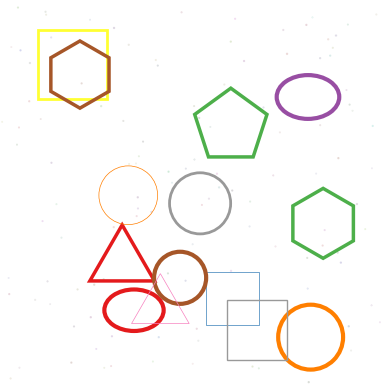[{"shape": "triangle", "thickness": 2.5, "radius": 0.48, "center": [0.317, 0.319]}, {"shape": "oval", "thickness": 3, "radius": 0.38, "center": [0.348, 0.194]}, {"shape": "square", "thickness": 0.5, "radius": 0.35, "center": [0.604, 0.225]}, {"shape": "pentagon", "thickness": 2.5, "radius": 0.49, "center": [0.6, 0.672]}, {"shape": "hexagon", "thickness": 2.5, "radius": 0.45, "center": [0.839, 0.42]}, {"shape": "oval", "thickness": 3, "radius": 0.41, "center": [0.8, 0.748]}, {"shape": "circle", "thickness": 0.5, "radius": 0.38, "center": [0.333, 0.493]}, {"shape": "circle", "thickness": 3, "radius": 0.42, "center": [0.807, 0.124]}, {"shape": "square", "thickness": 2, "radius": 0.45, "center": [0.187, 0.832]}, {"shape": "circle", "thickness": 3, "radius": 0.34, "center": [0.468, 0.278]}, {"shape": "hexagon", "thickness": 2.5, "radius": 0.44, "center": [0.208, 0.806]}, {"shape": "triangle", "thickness": 0.5, "radius": 0.43, "center": [0.417, 0.203]}, {"shape": "square", "thickness": 1, "radius": 0.39, "center": [0.668, 0.143]}, {"shape": "circle", "thickness": 2, "radius": 0.4, "center": [0.52, 0.472]}]